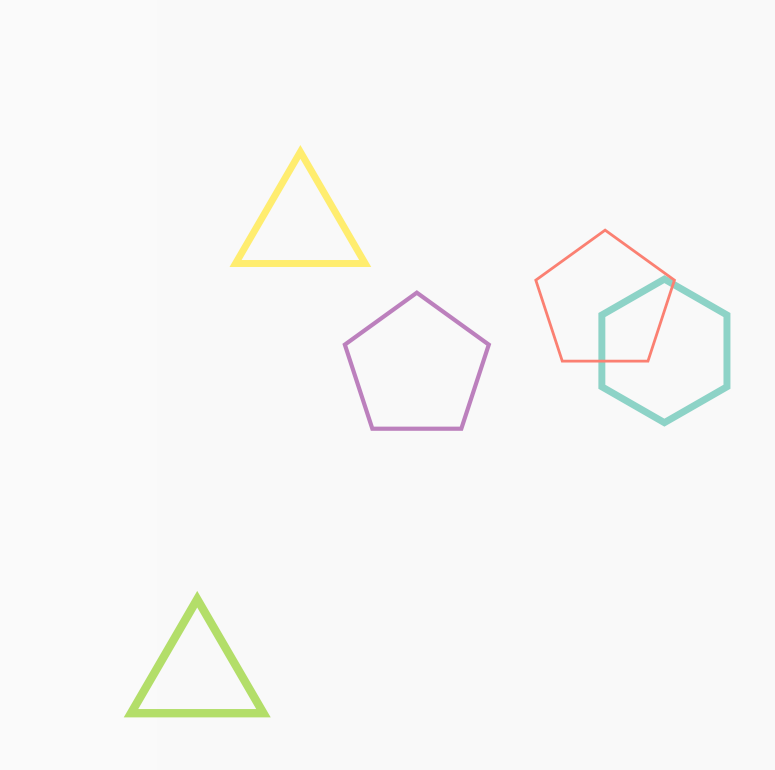[{"shape": "hexagon", "thickness": 2.5, "radius": 0.47, "center": [0.857, 0.544]}, {"shape": "pentagon", "thickness": 1, "radius": 0.47, "center": [0.781, 0.607]}, {"shape": "triangle", "thickness": 3, "radius": 0.49, "center": [0.254, 0.123]}, {"shape": "pentagon", "thickness": 1.5, "radius": 0.49, "center": [0.538, 0.522]}, {"shape": "triangle", "thickness": 2.5, "radius": 0.48, "center": [0.388, 0.706]}]